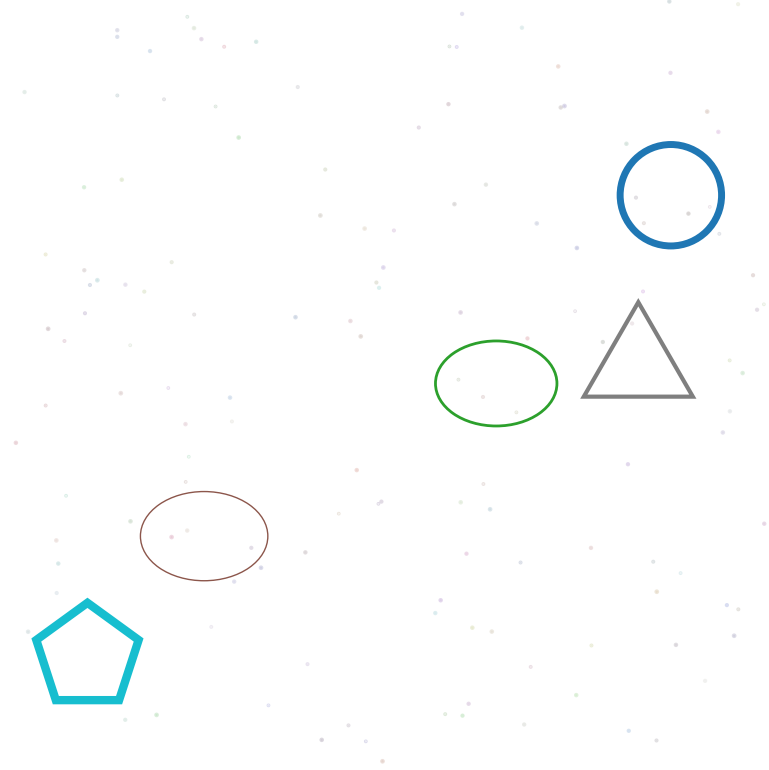[{"shape": "circle", "thickness": 2.5, "radius": 0.33, "center": [0.871, 0.746]}, {"shape": "oval", "thickness": 1, "radius": 0.39, "center": [0.644, 0.502]}, {"shape": "oval", "thickness": 0.5, "radius": 0.41, "center": [0.265, 0.304]}, {"shape": "triangle", "thickness": 1.5, "radius": 0.41, "center": [0.829, 0.526]}, {"shape": "pentagon", "thickness": 3, "radius": 0.35, "center": [0.114, 0.147]}]